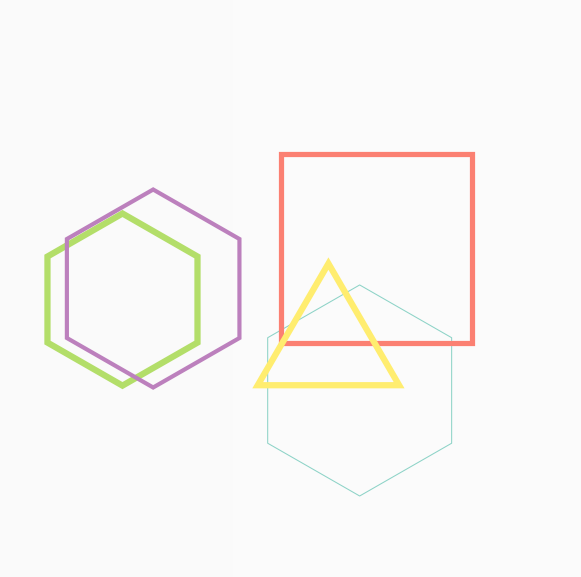[{"shape": "hexagon", "thickness": 0.5, "radius": 0.91, "center": [0.619, 0.323]}, {"shape": "square", "thickness": 2.5, "radius": 0.82, "center": [0.647, 0.569]}, {"shape": "hexagon", "thickness": 3, "radius": 0.75, "center": [0.211, 0.48]}, {"shape": "hexagon", "thickness": 2, "radius": 0.86, "center": [0.263, 0.5]}, {"shape": "triangle", "thickness": 3, "radius": 0.7, "center": [0.565, 0.402]}]